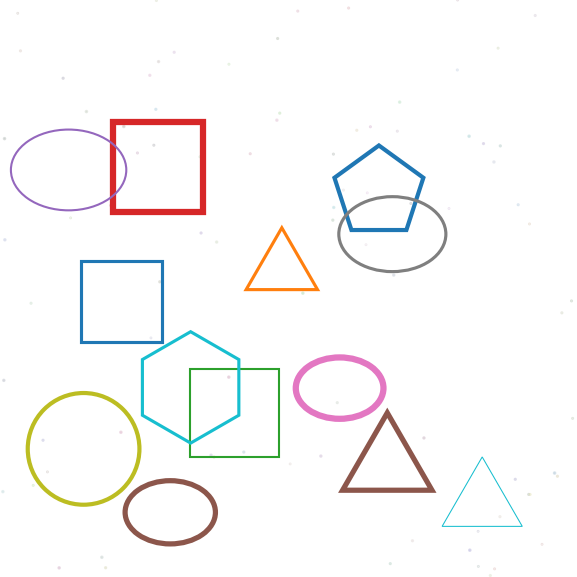[{"shape": "pentagon", "thickness": 2, "radius": 0.4, "center": [0.656, 0.666]}, {"shape": "square", "thickness": 1.5, "radius": 0.35, "center": [0.21, 0.477]}, {"shape": "triangle", "thickness": 1.5, "radius": 0.36, "center": [0.488, 0.533]}, {"shape": "square", "thickness": 1, "radius": 0.38, "center": [0.406, 0.284]}, {"shape": "square", "thickness": 3, "radius": 0.39, "center": [0.273, 0.71]}, {"shape": "oval", "thickness": 1, "radius": 0.5, "center": [0.119, 0.705]}, {"shape": "triangle", "thickness": 2.5, "radius": 0.45, "center": [0.671, 0.195]}, {"shape": "oval", "thickness": 2.5, "radius": 0.39, "center": [0.295, 0.112]}, {"shape": "oval", "thickness": 3, "radius": 0.38, "center": [0.588, 0.327]}, {"shape": "oval", "thickness": 1.5, "radius": 0.46, "center": [0.679, 0.594]}, {"shape": "circle", "thickness": 2, "radius": 0.48, "center": [0.145, 0.222]}, {"shape": "triangle", "thickness": 0.5, "radius": 0.4, "center": [0.835, 0.128]}, {"shape": "hexagon", "thickness": 1.5, "radius": 0.48, "center": [0.33, 0.328]}]